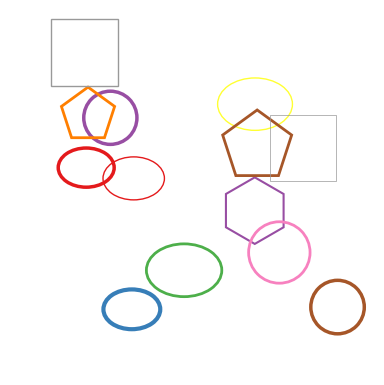[{"shape": "oval", "thickness": 2.5, "radius": 0.36, "center": [0.224, 0.565]}, {"shape": "oval", "thickness": 1, "radius": 0.4, "center": [0.347, 0.537]}, {"shape": "oval", "thickness": 3, "radius": 0.37, "center": [0.342, 0.197]}, {"shape": "oval", "thickness": 2, "radius": 0.49, "center": [0.478, 0.298]}, {"shape": "circle", "thickness": 2.5, "radius": 0.35, "center": [0.287, 0.694]}, {"shape": "hexagon", "thickness": 1.5, "radius": 0.43, "center": [0.662, 0.453]}, {"shape": "pentagon", "thickness": 2, "radius": 0.36, "center": [0.229, 0.701]}, {"shape": "oval", "thickness": 1, "radius": 0.49, "center": [0.662, 0.729]}, {"shape": "circle", "thickness": 2.5, "radius": 0.35, "center": [0.877, 0.202]}, {"shape": "pentagon", "thickness": 2, "radius": 0.47, "center": [0.668, 0.62]}, {"shape": "circle", "thickness": 2, "radius": 0.4, "center": [0.726, 0.344]}, {"shape": "square", "thickness": 0.5, "radius": 0.43, "center": [0.788, 0.617]}, {"shape": "square", "thickness": 1, "radius": 0.44, "center": [0.22, 0.864]}]